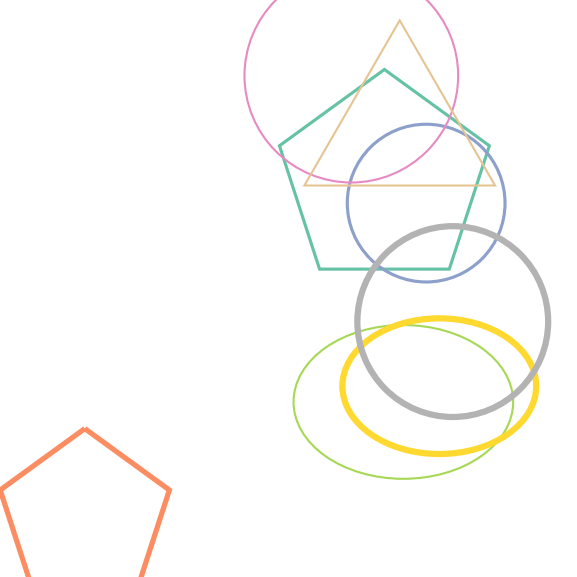[{"shape": "pentagon", "thickness": 1.5, "radius": 0.96, "center": [0.666, 0.688]}, {"shape": "pentagon", "thickness": 2.5, "radius": 0.77, "center": [0.147, 0.103]}, {"shape": "circle", "thickness": 1.5, "radius": 0.68, "center": [0.738, 0.647]}, {"shape": "circle", "thickness": 1, "radius": 0.93, "center": [0.608, 0.868]}, {"shape": "oval", "thickness": 1, "radius": 0.95, "center": [0.698, 0.303]}, {"shape": "oval", "thickness": 3, "radius": 0.84, "center": [0.761, 0.33]}, {"shape": "triangle", "thickness": 1, "radius": 0.95, "center": [0.692, 0.773]}, {"shape": "circle", "thickness": 3, "radius": 0.83, "center": [0.784, 0.442]}]